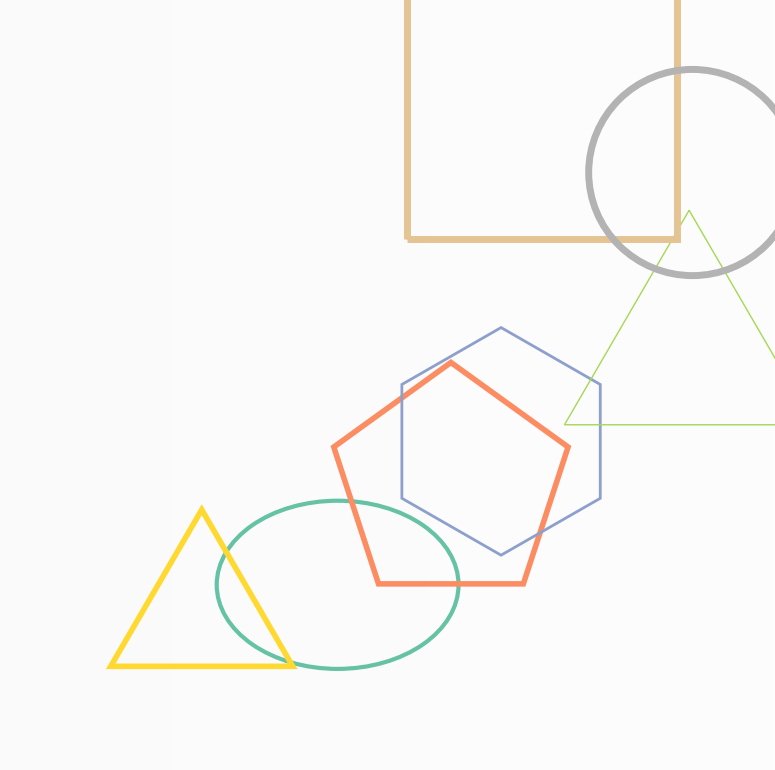[{"shape": "oval", "thickness": 1.5, "radius": 0.78, "center": [0.436, 0.241]}, {"shape": "pentagon", "thickness": 2, "radius": 0.79, "center": [0.582, 0.37]}, {"shape": "hexagon", "thickness": 1, "radius": 0.74, "center": [0.647, 0.427]}, {"shape": "triangle", "thickness": 0.5, "radius": 0.93, "center": [0.889, 0.541]}, {"shape": "triangle", "thickness": 2, "radius": 0.68, "center": [0.26, 0.202]}, {"shape": "square", "thickness": 2.5, "radius": 0.87, "center": [0.7, 0.863]}, {"shape": "circle", "thickness": 2.5, "radius": 0.67, "center": [0.893, 0.776]}]